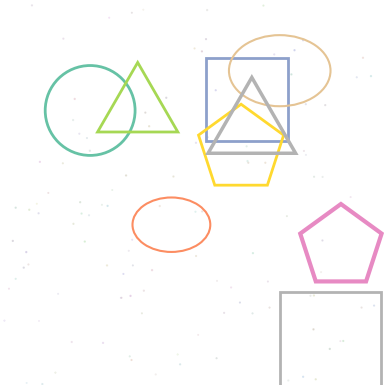[{"shape": "circle", "thickness": 2, "radius": 0.58, "center": [0.234, 0.713]}, {"shape": "oval", "thickness": 1.5, "radius": 0.51, "center": [0.445, 0.416]}, {"shape": "square", "thickness": 2, "radius": 0.53, "center": [0.641, 0.742]}, {"shape": "pentagon", "thickness": 3, "radius": 0.56, "center": [0.886, 0.359]}, {"shape": "triangle", "thickness": 2, "radius": 0.6, "center": [0.358, 0.717]}, {"shape": "pentagon", "thickness": 2, "radius": 0.58, "center": [0.626, 0.613]}, {"shape": "oval", "thickness": 1.5, "radius": 0.66, "center": [0.727, 0.816]}, {"shape": "triangle", "thickness": 2.5, "radius": 0.66, "center": [0.654, 0.668]}, {"shape": "square", "thickness": 2, "radius": 0.66, "center": [0.858, 0.109]}]